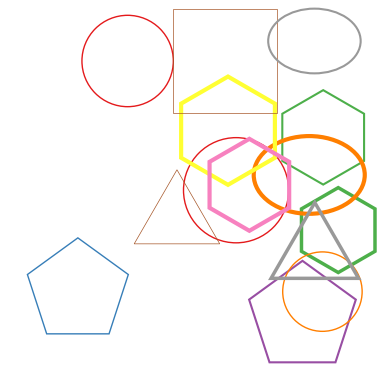[{"shape": "circle", "thickness": 1, "radius": 0.68, "center": [0.613, 0.506]}, {"shape": "circle", "thickness": 1, "radius": 0.59, "center": [0.332, 0.842]}, {"shape": "pentagon", "thickness": 1, "radius": 0.69, "center": [0.202, 0.244]}, {"shape": "hexagon", "thickness": 1.5, "radius": 0.61, "center": [0.839, 0.643]}, {"shape": "hexagon", "thickness": 2.5, "radius": 0.55, "center": [0.879, 0.402]}, {"shape": "pentagon", "thickness": 1.5, "radius": 0.73, "center": [0.786, 0.177]}, {"shape": "oval", "thickness": 3, "radius": 0.72, "center": [0.803, 0.546]}, {"shape": "circle", "thickness": 1, "radius": 0.52, "center": [0.837, 0.243]}, {"shape": "hexagon", "thickness": 3, "radius": 0.7, "center": [0.592, 0.661]}, {"shape": "square", "thickness": 0.5, "radius": 0.68, "center": [0.585, 0.843]}, {"shape": "triangle", "thickness": 0.5, "radius": 0.64, "center": [0.46, 0.431]}, {"shape": "hexagon", "thickness": 3, "radius": 0.6, "center": [0.648, 0.52]}, {"shape": "oval", "thickness": 1.5, "radius": 0.6, "center": [0.817, 0.894]}, {"shape": "triangle", "thickness": 2.5, "radius": 0.66, "center": [0.818, 0.343]}]